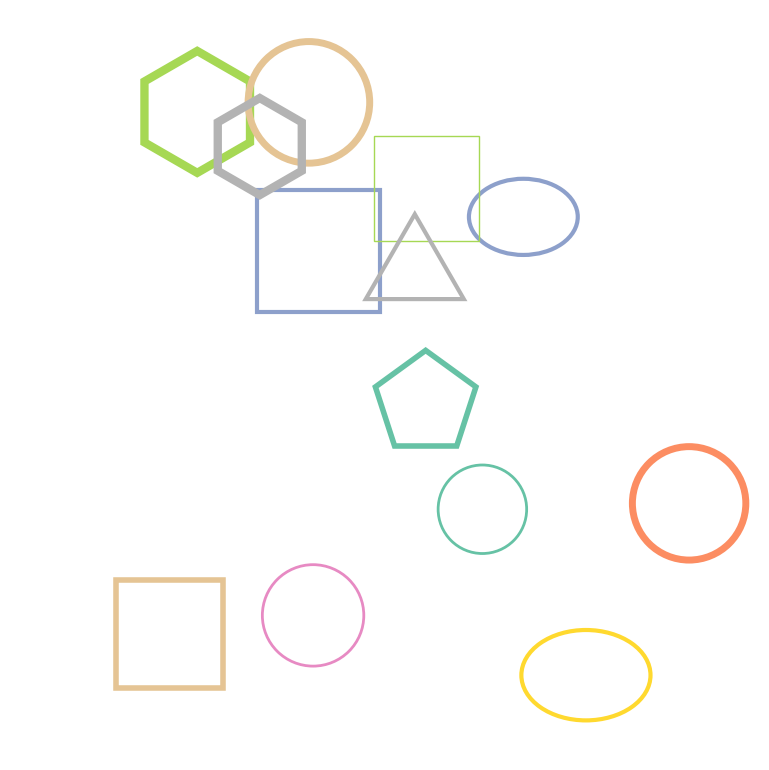[{"shape": "circle", "thickness": 1, "radius": 0.29, "center": [0.626, 0.339]}, {"shape": "pentagon", "thickness": 2, "radius": 0.34, "center": [0.553, 0.476]}, {"shape": "circle", "thickness": 2.5, "radius": 0.37, "center": [0.895, 0.346]}, {"shape": "square", "thickness": 1.5, "radius": 0.4, "center": [0.413, 0.674]}, {"shape": "oval", "thickness": 1.5, "radius": 0.35, "center": [0.68, 0.718]}, {"shape": "circle", "thickness": 1, "radius": 0.33, "center": [0.407, 0.201]}, {"shape": "square", "thickness": 0.5, "radius": 0.34, "center": [0.554, 0.755]}, {"shape": "hexagon", "thickness": 3, "radius": 0.4, "center": [0.256, 0.855]}, {"shape": "oval", "thickness": 1.5, "radius": 0.42, "center": [0.761, 0.123]}, {"shape": "square", "thickness": 2, "radius": 0.35, "center": [0.22, 0.177]}, {"shape": "circle", "thickness": 2.5, "radius": 0.39, "center": [0.401, 0.867]}, {"shape": "hexagon", "thickness": 3, "radius": 0.32, "center": [0.337, 0.81]}, {"shape": "triangle", "thickness": 1.5, "radius": 0.37, "center": [0.539, 0.648]}]